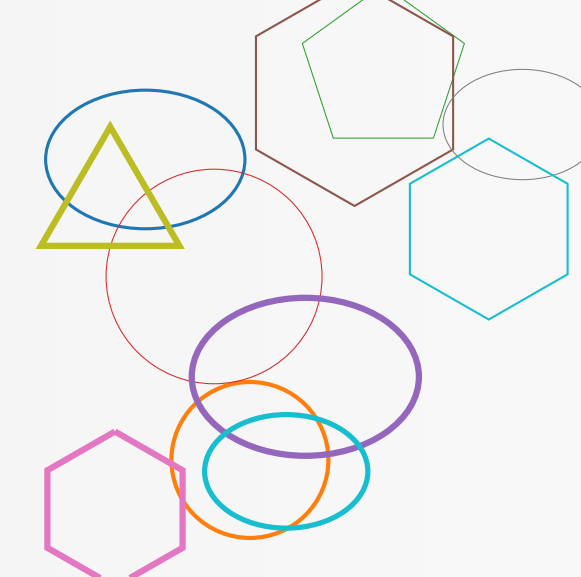[{"shape": "oval", "thickness": 1.5, "radius": 0.86, "center": [0.25, 0.723]}, {"shape": "circle", "thickness": 2, "radius": 0.68, "center": [0.43, 0.203]}, {"shape": "pentagon", "thickness": 0.5, "radius": 0.73, "center": [0.66, 0.879]}, {"shape": "circle", "thickness": 0.5, "radius": 0.93, "center": [0.368, 0.52]}, {"shape": "oval", "thickness": 3, "radius": 0.98, "center": [0.525, 0.347]}, {"shape": "hexagon", "thickness": 1, "radius": 0.98, "center": [0.61, 0.838]}, {"shape": "hexagon", "thickness": 3, "radius": 0.67, "center": [0.198, 0.118]}, {"shape": "oval", "thickness": 0.5, "radius": 0.68, "center": [0.899, 0.783]}, {"shape": "triangle", "thickness": 3, "radius": 0.69, "center": [0.19, 0.642]}, {"shape": "hexagon", "thickness": 1, "radius": 0.78, "center": [0.841, 0.603]}, {"shape": "oval", "thickness": 2.5, "radius": 0.7, "center": [0.492, 0.183]}]